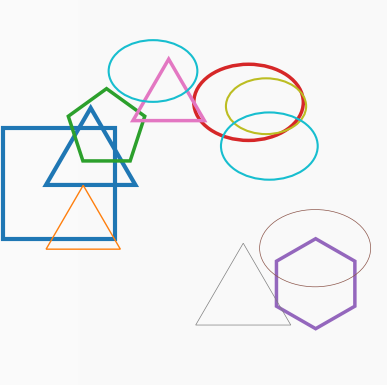[{"shape": "square", "thickness": 3, "radius": 0.72, "center": [0.153, 0.522]}, {"shape": "triangle", "thickness": 3, "radius": 0.67, "center": [0.234, 0.586]}, {"shape": "triangle", "thickness": 1, "radius": 0.55, "center": [0.215, 0.408]}, {"shape": "pentagon", "thickness": 2.5, "radius": 0.52, "center": [0.275, 0.666]}, {"shape": "oval", "thickness": 2.5, "radius": 0.71, "center": [0.641, 0.734]}, {"shape": "hexagon", "thickness": 2.5, "radius": 0.58, "center": [0.815, 0.263]}, {"shape": "oval", "thickness": 0.5, "radius": 0.72, "center": [0.813, 0.355]}, {"shape": "triangle", "thickness": 2.5, "radius": 0.53, "center": [0.435, 0.74]}, {"shape": "triangle", "thickness": 0.5, "radius": 0.71, "center": [0.628, 0.227]}, {"shape": "oval", "thickness": 1.5, "radius": 0.52, "center": [0.687, 0.724]}, {"shape": "oval", "thickness": 1.5, "radius": 0.57, "center": [0.395, 0.816]}, {"shape": "oval", "thickness": 1.5, "radius": 0.62, "center": [0.695, 0.621]}]